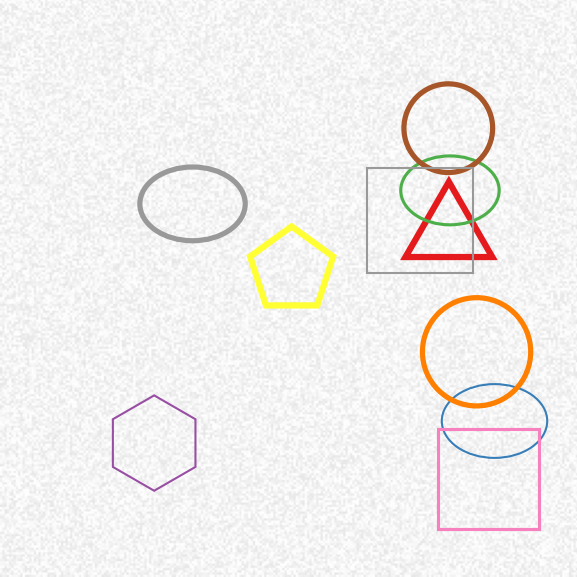[{"shape": "triangle", "thickness": 3, "radius": 0.43, "center": [0.777, 0.597]}, {"shape": "oval", "thickness": 1, "radius": 0.46, "center": [0.856, 0.27]}, {"shape": "oval", "thickness": 1.5, "radius": 0.43, "center": [0.779, 0.669]}, {"shape": "hexagon", "thickness": 1, "radius": 0.41, "center": [0.267, 0.232]}, {"shape": "circle", "thickness": 2.5, "radius": 0.47, "center": [0.825, 0.39]}, {"shape": "pentagon", "thickness": 3, "radius": 0.38, "center": [0.505, 0.531]}, {"shape": "circle", "thickness": 2.5, "radius": 0.38, "center": [0.776, 0.777]}, {"shape": "square", "thickness": 1.5, "radius": 0.43, "center": [0.846, 0.17]}, {"shape": "oval", "thickness": 2.5, "radius": 0.46, "center": [0.333, 0.646]}, {"shape": "square", "thickness": 1, "radius": 0.46, "center": [0.727, 0.618]}]